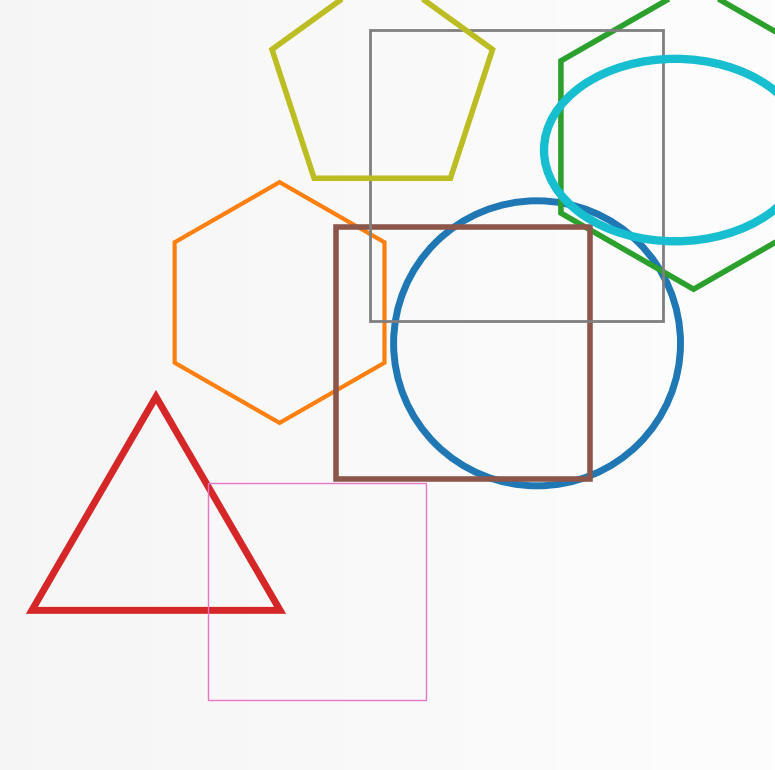[{"shape": "circle", "thickness": 2.5, "radius": 0.93, "center": [0.693, 0.554]}, {"shape": "hexagon", "thickness": 1.5, "radius": 0.78, "center": [0.361, 0.607]}, {"shape": "hexagon", "thickness": 2, "radius": 0.99, "center": [0.895, 0.822]}, {"shape": "triangle", "thickness": 2.5, "radius": 0.92, "center": [0.201, 0.3]}, {"shape": "square", "thickness": 2, "radius": 0.82, "center": [0.598, 0.541]}, {"shape": "square", "thickness": 0.5, "radius": 0.7, "center": [0.409, 0.232]}, {"shape": "square", "thickness": 1, "radius": 0.95, "center": [0.666, 0.772]}, {"shape": "pentagon", "thickness": 2, "radius": 0.75, "center": [0.493, 0.89]}, {"shape": "oval", "thickness": 3, "radius": 0.85, "center": [0.871, 0.805]}]